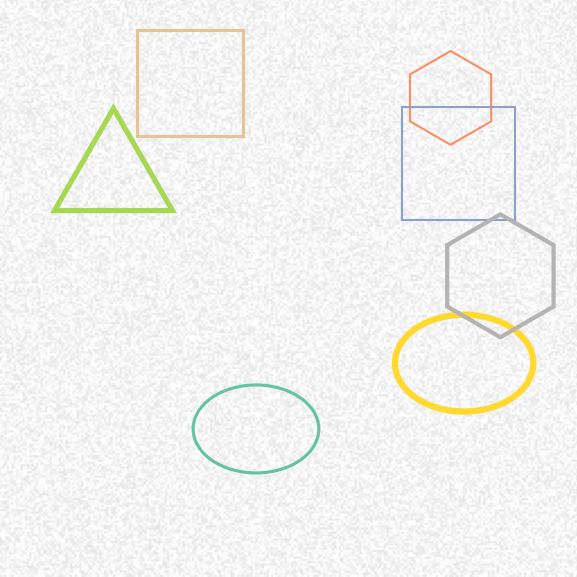[{"shape": "oval", "thickness": 1.5, "radius": 0.54, "center": [0.443, 0.256]}, {"shape": "hexagon", "thickness": 1, "radius": 0.41, "center": [0.78, 0.83]}, {"shape": "square", "thickness": 1, "radius": 0.49, "center": [0.794, 0.715]}, {"shape": "triangle", "thickness": 2.5, "radius": 0.59, "center": [0.197, 0.693]}, {"shape": "oval", "thickness": 3, "radius": 0.6, "center": [0.804, 0.37]}, {"shape": "square", "thickness": 1.5, "radius": 0.46, "center": [0.329, 0.856]}, {"shape": "hexagon", "thickness": 2, "radius": 0.53, "center": [0.866, 0.522]}]